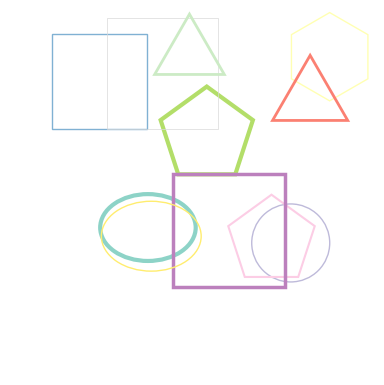[{"shape": "oval", "thickness": 3, "radius": 0.62, "center": [0.384, 0.409]}, {"shape": "hexagon", "thickness": 1, "radius": 0.57, "center": [0.856, 0.853]}, {"shape": "circle", "thickness": 1, "radius": 0.51, "center": [0.755, 0.369]}, {"shape": "triangle", "thickness": 2, "radius": 0.56, "center": [0.806, 0.744]}, {"shape": "square", "thickness": 1, "radius": 0.62, "center": [0.258, 0.788]}, {"shape": "pentagon", "thickness": 3, "radius": 0.63, "center": [0.537, 0.649]}, {"shape": "pentagon", "thickness": 1.5, "radius": 0.59, "center": [0.705, 0.376]}, {"shape": "square", "thickness": 0.5, "radius": 0.72, "center": [0.421, 0.809]}, {"shape": "square", "thickness": 2.5, "radius": 0.73, "center": [0.594, 0.401]}, {"shape": "triangle", "thickness": 2, "radius": 0.52, "center": [0.492, 0.859]}, {"shape": "oval", "thickness": 1, "radius": 0.65, "center": [0.393, 0.387]}]